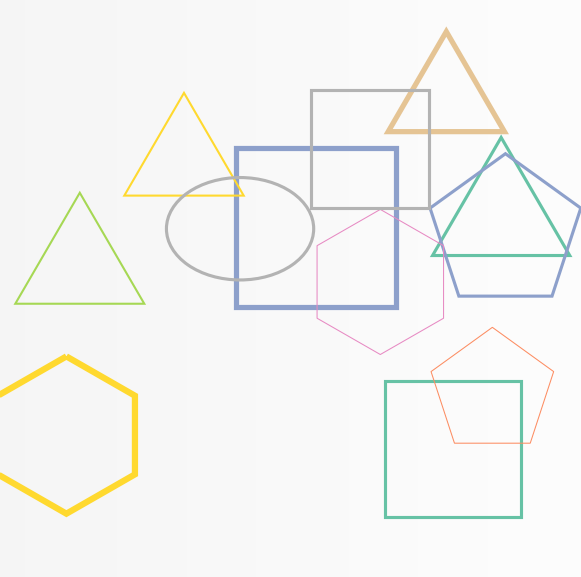[{"shape": "triangle", "thickness": 1.5, "radius": 0.68, "center": [0.862, 0.625]}, {"shape": "square", "thickness": 1.5, "radius": 0.59, "center": [0.779, 0.221]}, {"shape": "pentagon", "thickness": 0.5, "radius": 0.55, "center": [0.847, 0.321]}, {"shape": "pentagon", "thickness": 1.5, "radius": 0.68, "center": [0.87, 0.597]}, {"shape": "square", "thickness": 2.5, "radius": 0.69, "center": [0.544, 0.604]}, {"shape": "hexagon", "thickness": 0.5, "radius": 0.63, "center": [0.654, 0.511]}, {"shape": "triangle", "thickness": 1, "radius": 0.64, "center": [0.137, 0.537]}, {"shape": "triangle", "thickness": 1, "radius": 0.59, "center": [0.317, 0.72]}, {"shape": "hexagon", "thickness": 3, "radius": 0.68, "center": [0.114, 0.246]}, {"shape": "triangle", "thickness": 2.5, "radius": 0.58, "center": [0.768, 0.829]}, {"shape": "square", "thickness": 1.5, "radius": 0.51, "center": [0.636, 0.741]}, {"shape": "oval", "thickness": 1.5, "radius": 0.63, "center": [0.413, 0.603]}]